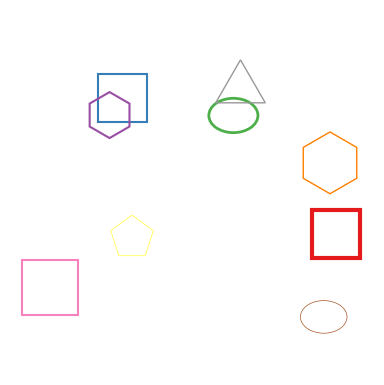[{"shape": "square", "thickness": 3, "radius": 0.31, "center": [0.874, 0.393]}, {"shape": "square", "thickness": 1.5, "radius": 0.31, "center": [0.318, 0.745]}, {"shape": "oval", "thickness": 2, "radius": 0.32, "center": [0.606, 0.7]}, {"shape": "hexagon", "thickness": 1.5, "radius": 0.3, "center": [0.285, 0.701]}, {"shape": "hexagon", "thickness": 1, "radius": 0.4, "center": [0.857, 0.577]}, {"shape": "pentagon", "thickness": 0.5, "radius": 0.29, "center": [0.343, 0.383]}, {"shape": "oval", "thickness": 0.5, "radius": 0.3, "center": [0.841, 0.177]}, {"shape": "square", "thickness": 1.5, "radius": 0.36, "center": [0.13, 0.253]}, {"shape": "triangle", "thickness": 1, "radius": 0.37, "center": [0.625, 0.77]}]